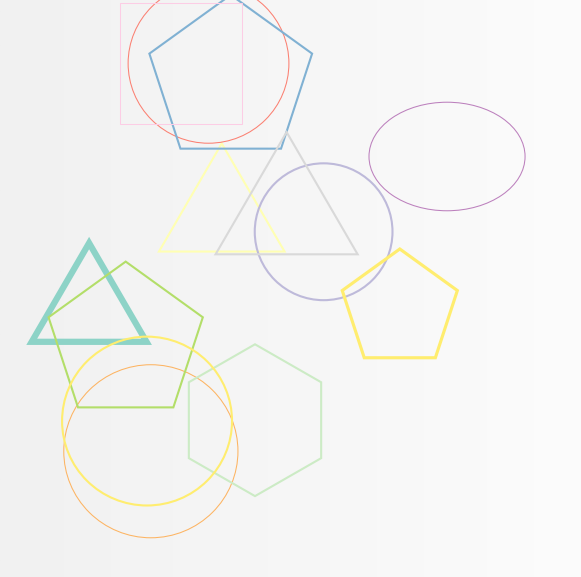[{"shape": "triangle", "thickness": 3, "radius": 0.57, "center": [0.153, 0.464]}, {"shape": "triangle", "thickness": 1, "radius": 0.62, "center": [0.382, 0.626]}, {"shape": "circle", "thickness": 1, "radius": 0.59, "center": [0.557, 0.598]}, {"shape": "circle", "thickness": 0.5, "radius": 0.69, "center": [0.359, 0.889]}, {"shape": "pentagon", "thickness": 1, "radius": 0.74, "center": [0.397, 0.861]}, {"shape": "circle", "thickness": 0.5, "radius": 0.75, "center": [0.26, 0.218]}, {"shape": "pentagon", "thickness": 1, "radius": 0.7, "center": [0.216, 0.407]}, {"shape": "square", "thickness": 0.5, "radius": 0.52, "center": [0.311, 0.89]}, {"shape": "triangle", "thickness": 1, "radius": 0.71, "center": [0.493, 0.629]}, {"shape": "oval", "thickness": 0.5, "radius": 0.67, "center": [0.769, 0.728]}, {"shape": "hexagon", "thickness": 1, "radius": 0.66, "center": [0.439, 0.272]}, {"shape": "circle", "thickness": 1, "radius": 0.73, "center": [0.253, 0.27]}, {"shape": "pentagon", "thickness": 1.5, "radius": 0.52, "center": [0.688, 0.464]}]